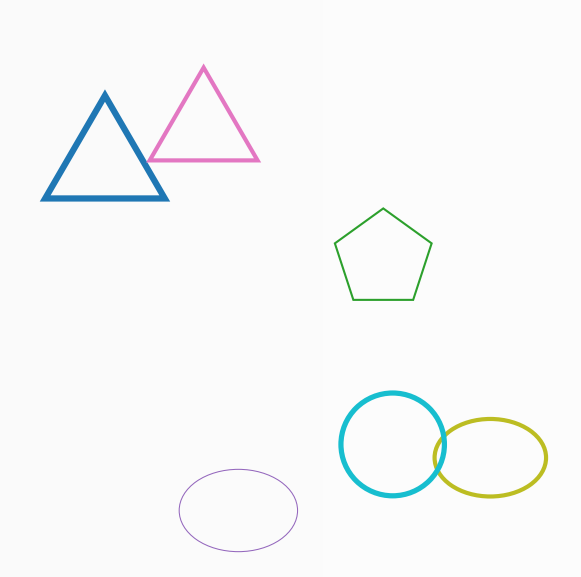[{"shape": "triangle", "thickness": 3, "radius": 0.59, "center": [0.181, 0.715]}, {"shape": "pentagon", "thickness": 1, "radius": 0.44, "center": [0.659, 0.551]}, {"shape": "oval", "thickness": 0.5, "radius": 0.51, "center": [0.41, 0.115]}, {"shape": "triangle", "thickness": 2, "radius": 0.54, "center": [0.35, 0.775]}, {"shape": "oval", "thickness": 2, "radius": 0.48, "center": [0.844, 0.207]}, {"shape": "circle", "thickness": 2.5, "radius": 0.44, "center": [0.676, 0.23]}]